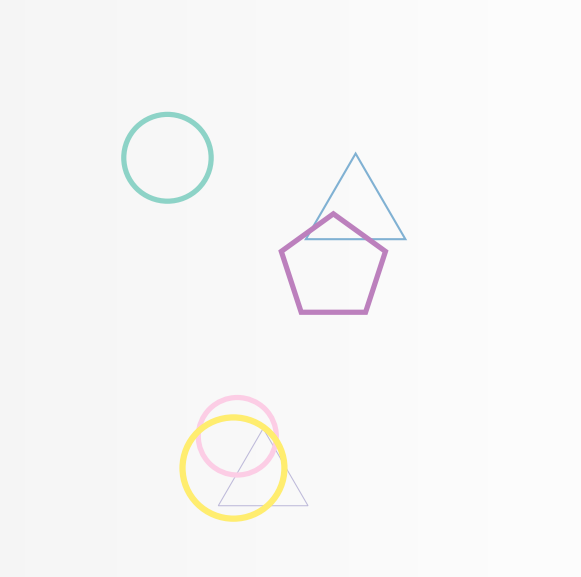[{"shape": "circle", "thickness": 2.5, "radius": 0.38, "center": [0.288, 0.726]}, {"shape": "triangle", "thickness": 0.5, "radius": 0.45, "center": [0.453, 0.168]}, {"shape": "triangle", "thickness": 1, "radius": 0.49, "center": [0.612, 0.634]}, {"shape": "circle", "thickness": 2.5, "radius": 0.34, "center": [0.408, 0.244]}, {"shape": "pentagon", "thickness": 2.5, "radius": 0.47, "center": [0.574, 0.535]}, {"shape": "circle", "thickness": 3, "radius": 0.44, "center": [0.402, 0.189]}]